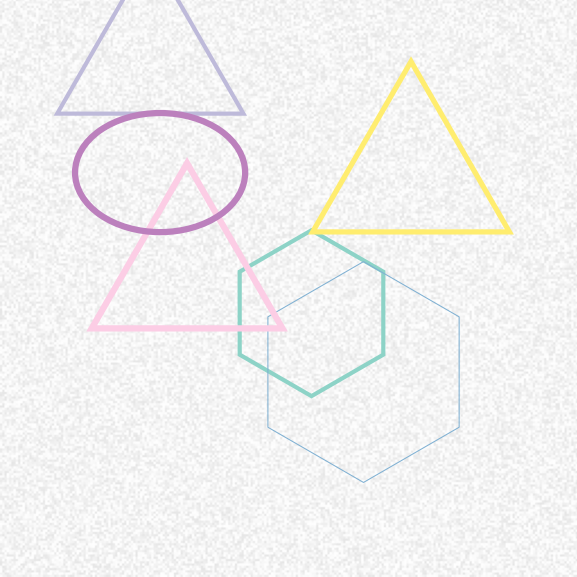[{"shape": "hexagon", "thickness": 2, "radius": 0.72, "center": [0.539, 0.457]}, {"shape": "triangle", "thickness": 2, "radius": 0.93, "center": [0.26, 0.895]}, {"shape": "hexagon", "thickness": 0.5, "radius": 0.96, "center": [0.629, 0.355]}, {"shape": "triangle", "thickness": 3, "radius": 0.95, "center": [0.324, 0.526]}, {"shape": "oval", "thickness": 3, "radius": 0.74, "center": [0.277, 0.7]}, {"shape": "triangle", "thickness": 2.5, "radius": 0.98, "center": [0.712, 0.696]}]